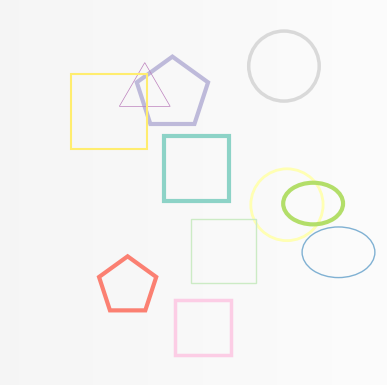[{"shape": "square", "thickness": 3, "radius": 0.42, "center": [0.507, 0.562]}, {"shape": "circle", "thickness": 2, "radius": 0.47, "center": [0.741, 0.468]}, {"shape": "pentagon", "thickness": 3, "radius": 0.48, "center": [0.445, 0.756]}, {"shape": "pentagon", "thickness": 3, "radius": 0.39, "center": [0.329, 0.257]}, {"shape": "oval", "thickness": 1, "radius": 0.47, "center": [0.874, 0.345]}, {"shape": "oval", "thickness": 3, "radius": 0.39, "center": [0.808, 0.471]}, {"shape": "square", "thickness": 2.5, "radius": 0.36, "center": [0.523, 0.148]}, {"shape": "circle", "thickness": 2.5, "radius": 0.45, "center": [0.733, 0.828]}, {"shape": "triangle", "thickness": 0.5, "radius": 0.38, "center": [0.374, 0.762]}, {"shape": "square", "thickness": 1, "radius": 0.42, "center": [0.577, 0.348]}, {"shape": "square", "thickness": 1.5, "radius": 0.49, "center": [0.281, 0.71]}]